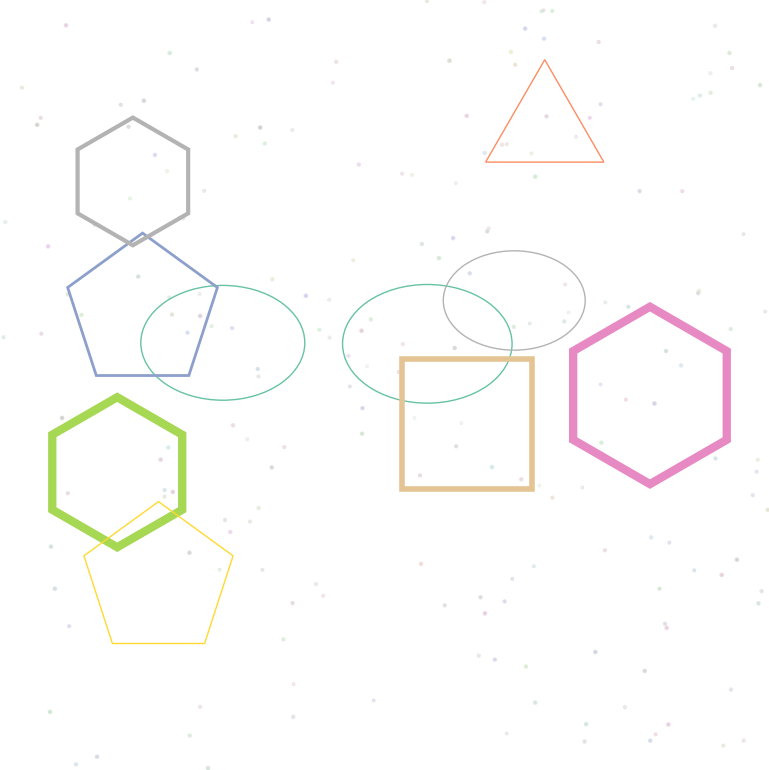[{"shape": "oval", "thickness": 0.5, "radius": 0.55, "center": [0.555, 0.553]}, {"shape": "oval", "thickness": 0.5, "radius": 0.53, "center": [0.289, 0.555]}, {"shape": "triangle", "thickness": 0.5, "radius": 0.44, "center": [0.707, 0.834]}, {"shape": "pentagon", "thickness": 1, "radius": 0.51, "center": [0.185, 0.595]}, {"shape": "hexagon", "thickness": 3, "radius": 0.58, "center": [0.844, 0.486]}, {"shape": "hexagon", "thickness": 3, "radius": 0.49, "center": [0.152, 0.387]}, {"shape": "pentagon", "thickness": 0.5, "radius": 0.51, "center": [0.206, 0.247]}, {"shape": "square", "thickness": 2, "radius": 0.42, "center": [0.607, 0.449]}, {"shape": "hexagon", "thickness": 1.5, "radius": 0.41, "center": [0.173, 0.764]}, {"shape": "oval", "thickness": 0.5, "radius": 0.46, "center": [0.668, 0.61]}]